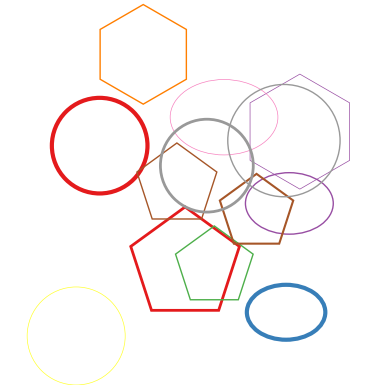[{"shape": "pentagon", "thickness": 2, "radius": 0.74, "center": [0.481, 0.314]}, {"shape": "circle", "thickness": 3, "radius": 0.62, "center": [0.259, 0.622]}, {"shape": "oval", "thickness": 3, "radius": 0.51, "center": [0.743, 0.189]}, {"shape": "pentagon", "thickness": 1, "radius": 0.53, "center": [0.557, 0.307]}, {"shape": "hexagon", "thickness": 0.5, "radius": 0.75, "center": [0.779, 0.658]}, {"shape": "oval", "thickness": 1, "radius": 0.57, "center": [0.752, 0.472]}, {"shape": "hexagon", "thickness": 1, "radius": 0.65, "center": [0.372, 0.859]}, {"shape": "circle", "thickness": 0.5, "radius": 0.64, "center": [0.198, 0.127]}, {"shape": "pentagon", "thickness": 1, "radius": 0.55, "center": [0.459, 0.519]}, {"shape": "pentagon", "thickness": 1.5, "radius": 0.5, "center": [0.666, 0.448]}, {"shape": "oval", "thickness": 0.5, "radius": 0.7, "center": [0.582, 0.696]}, {"shape": "circle", "thickness": 1, "radius": 0.73, "center": [0.737, 0.635]}, {"shape": "circle", "thickness": 2, "radius": 0.6, "center": [0.537, 0.57]}]